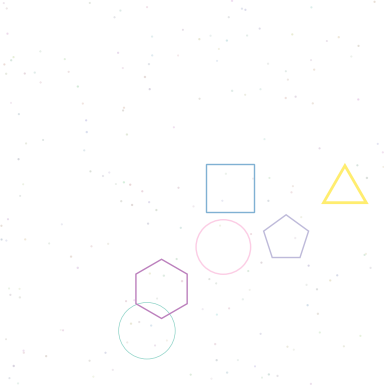[{"shape": "circle", "thickness": 0.5, "radius": 0.37, "center": [0.382, 0.141]}, {"shape": "pentagon", "thickness": 1, "radius": 0.31, "center": [0.743, 0.381]}, {"shape": "square", "thickness": 1, "radius": 0.31, "center": [0.598, 0.511]}, {"shape": "circle", "thickness": 1, "radius": 0.35, "center": [0.58, 0.358]}, {"shape": "hexagon", "thickness": 1, "radius": 0.38, "center": [0.42, 0.25]}, {"shape": "triangle", "thickness": 2, "radius": 0.32, "center": [0.896, 0.506]}]